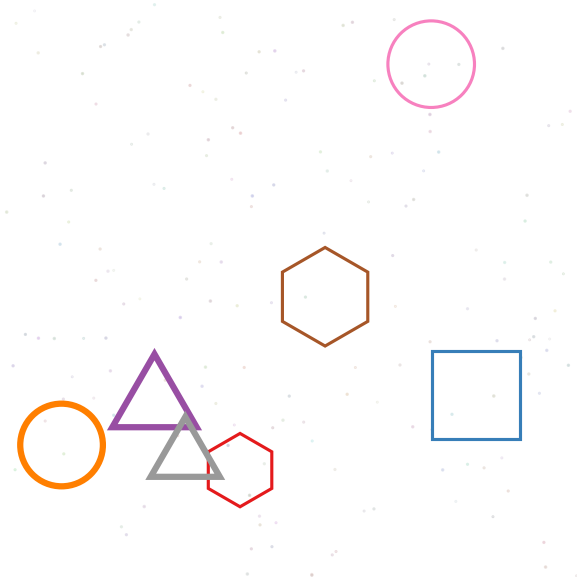[{"shape": "hexagon", "thickness": 1.5, "radius": 0.32, "center": [0.416, 0.185]}, {"shape": "square", "thickness": 1.5, "radius": 0.38, "center": [0.823, 0.316]}, {"shape": "triangle", "thickness": 3, "radius": 0.42, "center": [0.268, 0.302]}, {"shape": "circle", "thickness": 3, "radius": 0.36, "center": [0.107, 0.229]}, {"shape": "hexagon", "thickness": 1.5, "radius": 0.43, "center": [0.563, 0.485]}, {"shape": "circle", "thickness": 1.5, "radius": 0.37, "center": [0.747, 0.888]}, {"shape": "triangle", "thickness": 3, "radius": 0.35, "center": [0.321, 0.208]}]